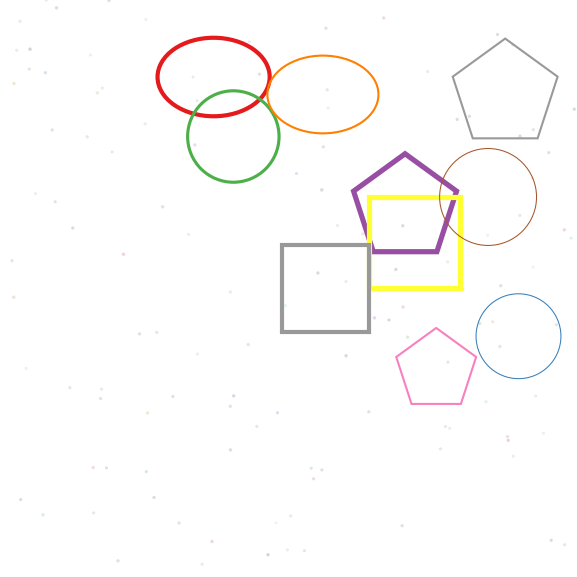[{"shape": "oval", "thickness": 2, "radius": 0.49, "center": [0.37, 0.866]}, {"shape": "circle", "thickness": 0.5, "radius": 0.37, "center": [0.898, 0.417]}, {"shape": "circle", "thickness": 1.5, "radius": 0.4, "center": [0.404, 0.763]}, {"shape": "pentagon", "thickness": 2.5, "radius": 0.47, "center": [0.701, 0.639]}, {"shape": "oval", "thickness": 1, "radius": 0.48, "center": [0.559, 0.836]}, {"shape": "square", "thickness": 2.5, "radius": 0.39, "center": [0.719, 0.58]}, {"shape": "circle", "thickness": 0.5, "radius": 0.42, "center": [0.845, 0.658]}, {"shape": "pentagon", "thickness": 1, "radius": 0.36, "center": [0.755, 0.359]}, {"shape": "pentagon", "thickness": 1, "radius": 0.48, "center": [0.875, 0.837]}, {"shape": "square", "thickness": 2, "radius": 0.38, "center": [0.564, 0.5]}]